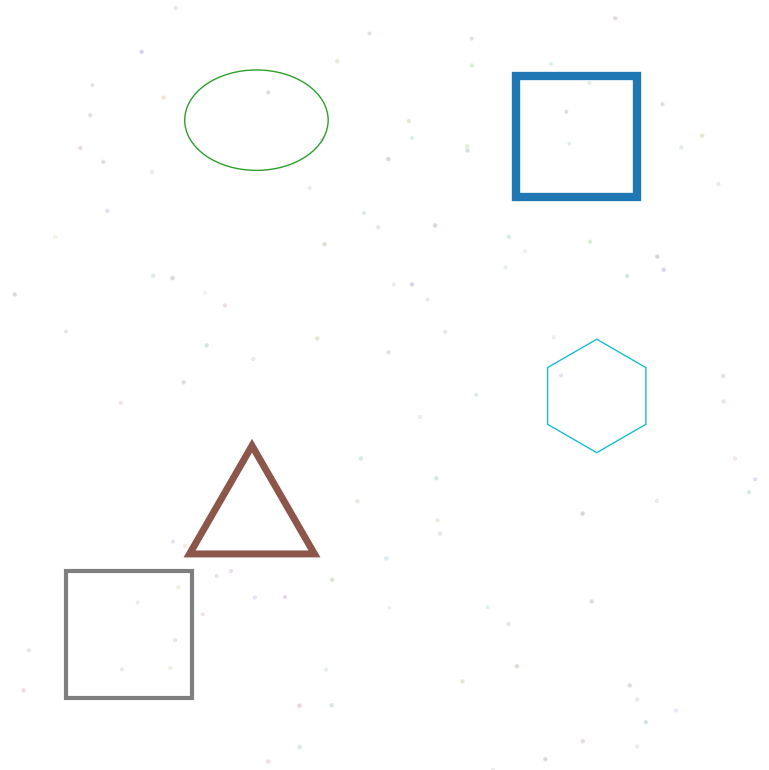[{"shape": "square", "thickness": 3, "radius": 0.39, "center": [0.749, 0.823]}, {"shape": "oval", "thickness": 0.5, "radius": 0.47, "center": [0.333, 0.844]}, {"shape": "triangle", "thickness": 2.5, "radius": 0.47, "center": [0.327, 0.327]}, {"shape": "square", "thickness": 1.5, "radius": 0.41, "center": [0.167, 0.176]}, {"shape": "hexagon", "thickness": 0.5, "radius": 0.37, "center": [0.775, 0.486]}]